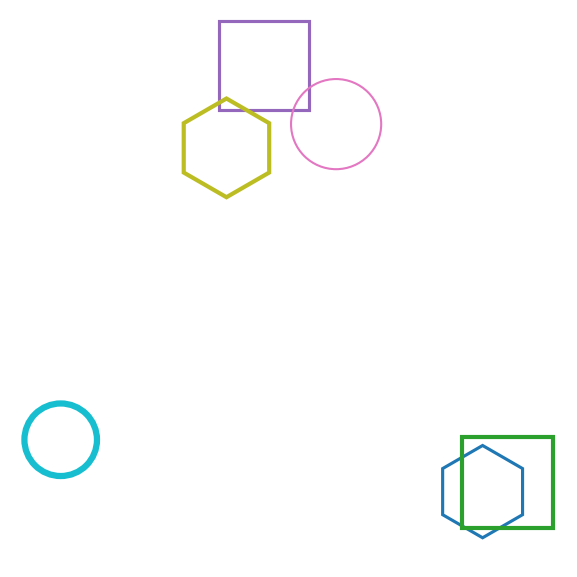[{"shape": "hexagon", "thickness": 1.5, "radius": 0.4, "center": [0.836, 0.148]}, {"shape": "square", "thickness": 2, "radius": 0.39, "center": [0.879, 0.163]}, {"shape": "square", "thickness": 1.5, "radius": 0.39, "center": [0.457, 0.886]}, {"shape": "circle", "thickness": 1, "radius": 0.39, "center": [0.582, 0.784]}, {"shape": "hexagon", "thickness": 2, "radius": 0.43, "center": [0.392, 0.743]}, {"shape": "circle", "thickness": 3, "radius": 0.31, "center": [0.105, 0.238]}]